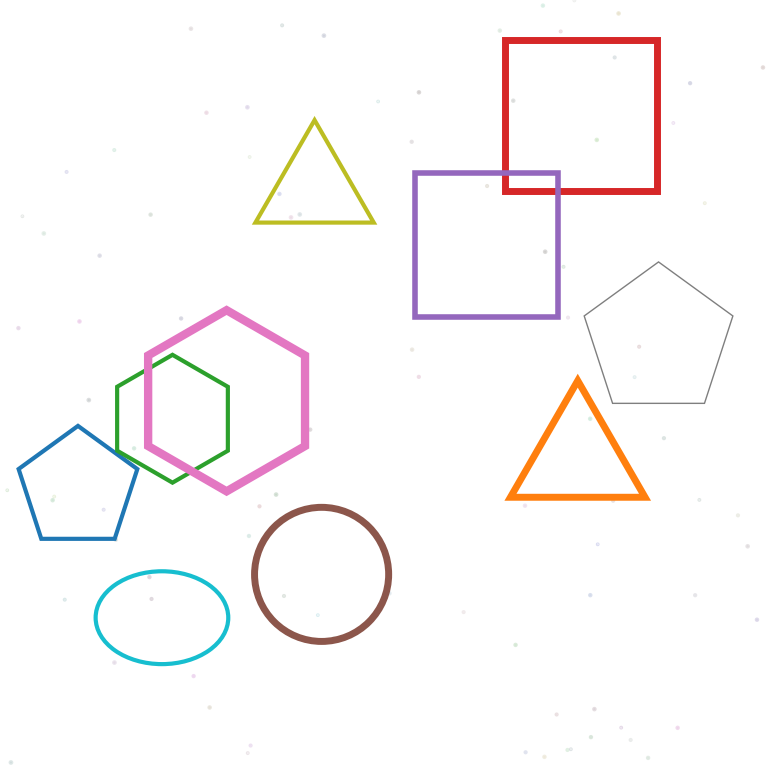[{"shape": "pentagon", "thickness": 1.5, "radius": 0.41, "center": [0.101, 0.366]}, {"shape": "triangle", "thickness": 2.5, "radius": 0.5, "center": [0.75, 0.405]}, {"shape": "hexagon", "thickness": 1.5, "radius": 0.42, "center": [0.224, 0.456]}, {"shape": "square", "thickness": 2.5, "radius": 0.49, "center": [0.755, 0.85]}, {"shape": "square", "thickness": 2, "radius": 0.47, "center": [0.632, 0.682]}, {"shape": "circle", "thickness": 2.5, "radius": 0.44, "center": [0.418, 0.254]}, {"shape": "hexagon", "thickness": 3, "radius": 0.59, "center": [0.294, 0.48]}, {"shape": "pentagon", "thickness": 0.5, "radius": 0.51, "center": [0.855, 0.558]}, {"shape": "triangle", "thickness": 1.5, "radius": 0.44, "center": [0.409, 0.755]}, {"shape": "oval", "thickness": 1.5, "radius": 0.43, "center": [0.21, 0.198]}]